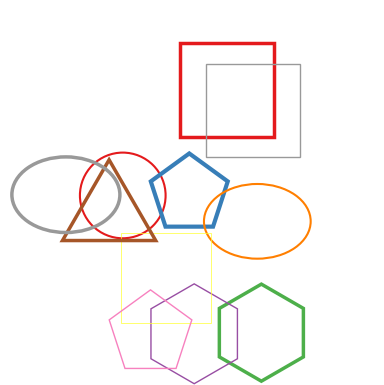[{"shape": "square", "thickness": 2.5, "radius": 0.61, "center": [0.59, 0.767]}, {"shape": "circle", "thickness": 1.5, "radius": 0.56, "center": [0.319, 0.492]}, {"shape": "pentagon", "thickness": 3, "radius": 0.53, "center": [0.492, 0.496]}, {"shape": "hexagon", "thickness": 2.5, "radius": 0.63, "center": [0.679, 0.136]}, {"shape": "hexagon", "thickness": 1, "radius": 0.65, "center": [0.504, 0.133]}, {"shape": "oval", "thickness": 1.5, "radius": 0.69, "center": [0.668, 0.425]}, {"shape": "square", "thickness": 0.5, "radius": 0.58, "center": [0.431, 0.278]}, {"shape": "triangle", "thickness": 2.5, "radius": 0.7, "center": [0.283, 0.445]}, {"shape": "pentagon", "thickness": 1, "radius": 0.56, "center": [0.391, 0.134]}, {"shape": "oval", "thickness": 2.5, "radius": 0.7, "center": [0.171, 0.494]}, {"shape": "square", "thickness": 1, "radius": 0.61, "center": [0.657, 0.714]}]